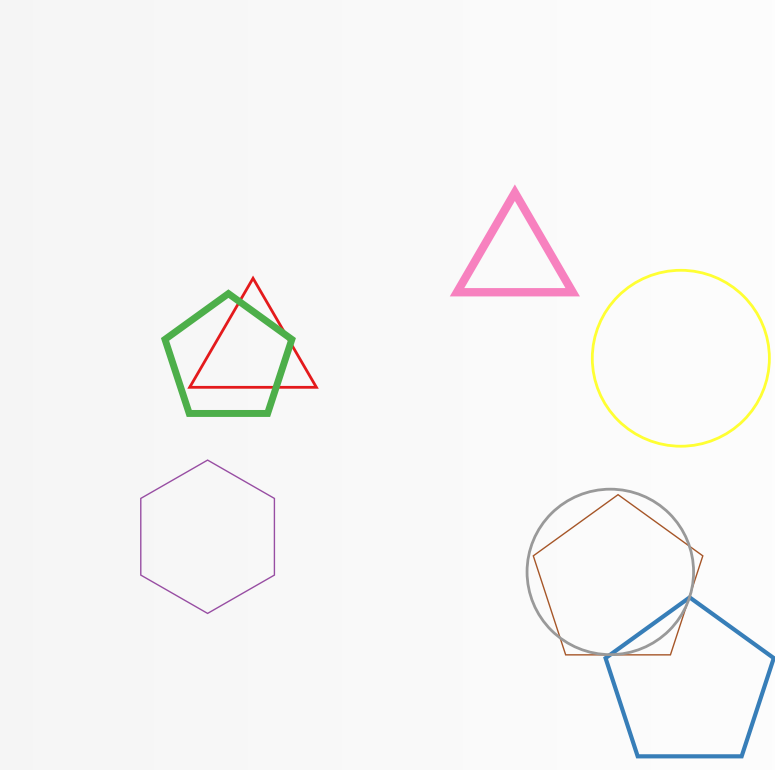[{"shape": "triangle", "thickness": 1, "radius": 0.47, "center": [0.327, 0.544]}, {"shape": "pentagon", "thickness": 1.5, "radius": 0.57, "center": [0.89, 0.11]}, {"shape": "pentagon", "thickness": 2.5, "radius": 0.43, "center": [0.295, 0.533]}, {"shape": "hexagon", "thickness": 0.5, "radius": 0.5, "center": [0.268, 0.303]}, {"shape": "circle", "thickness": 1, "radius": 0.57, "center": [0.879, 0.535]}, {"shape": "pentagon", "thickness": 0.5, "radius": 0.57, "center": [0.797, 0.243]}, {"shape": "triangle", "thickness": 3, "radius": 0.43, "center": [0.664, 0.664]}, {"shape": "circle", "thickness": 1, "radius": 0.54, "center": [0.788, 0.257]}]